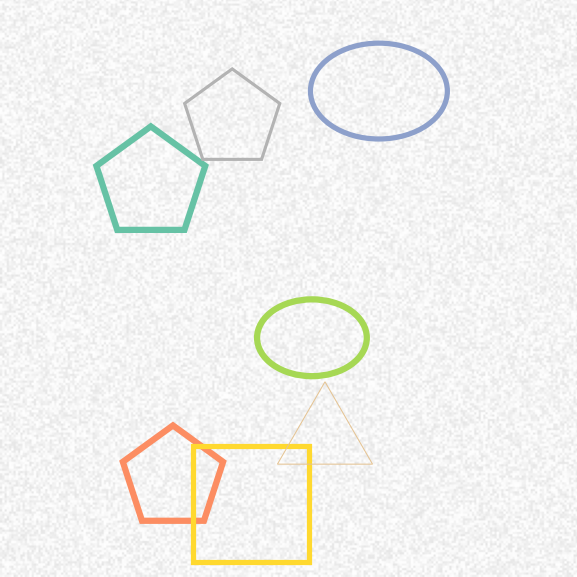[{"shape": "pentagon", "thickness": 3, "radius": 0.5, "center": [0.261, 0.681]}, {"shape": "pentagon", "thickness": 3, "radius": 0.46, "center": [0.3, 0.171]}, {"shape": "oval", "thickness": 2.5, "radius": 0.59, "center": [0.656, 0.841]}, {"shape": "oval", "thickness": 3, "radius": 0.48, "center": [0.54, 0.414]}, {"shape": "square", "thickness": 2.5, "radius": 0.5, "center": [0.435, 0.126]}, {"shape": "triangle", "thickness": 0.5, "radius": 0.48, "center": [0.563, 0.243]}, {"shape": "pentagon", "thickness": 1.5, "radius": 0.43, "center": [0.402, 0.793]}]